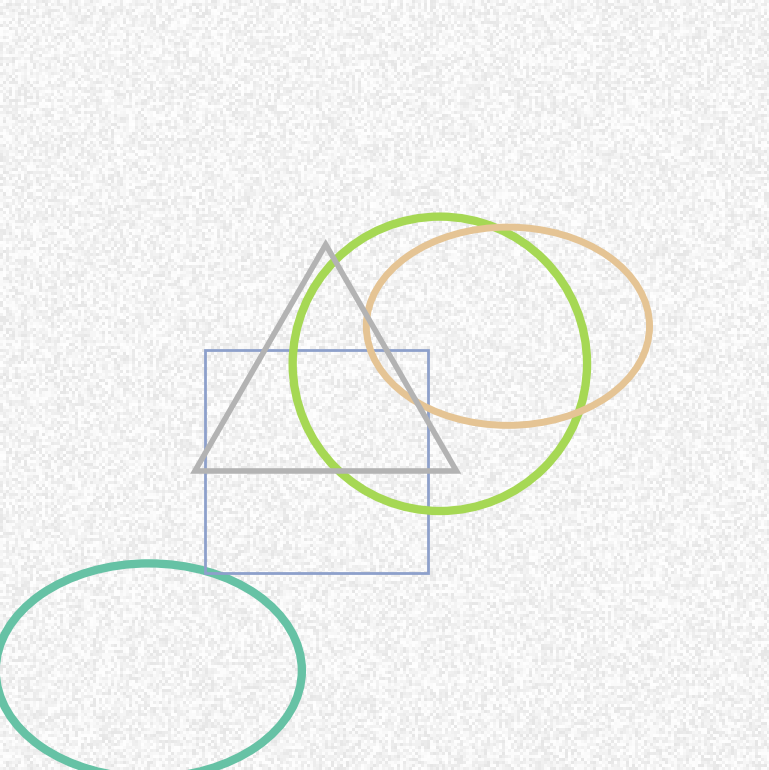[{"shape": "oval", "thickness": 3, "radius": 0.99, "center": [0.193, 0.129]}, {"shape": "square", "thickness": 1, "radius": 0.72, "center": [0.411, 0.401]}, {"shape": "circle", "thickness": 3, "radius": 0.96, "center": [0.571, 0.528]}, {"shape": "oval", "thickness": 2.5, "radius": 0.92, "center": [0.66, 0.576]}, {"shape": "triangle", "thickness": 2, "radius": 0.98, "center": [0.423, 0.486]}]